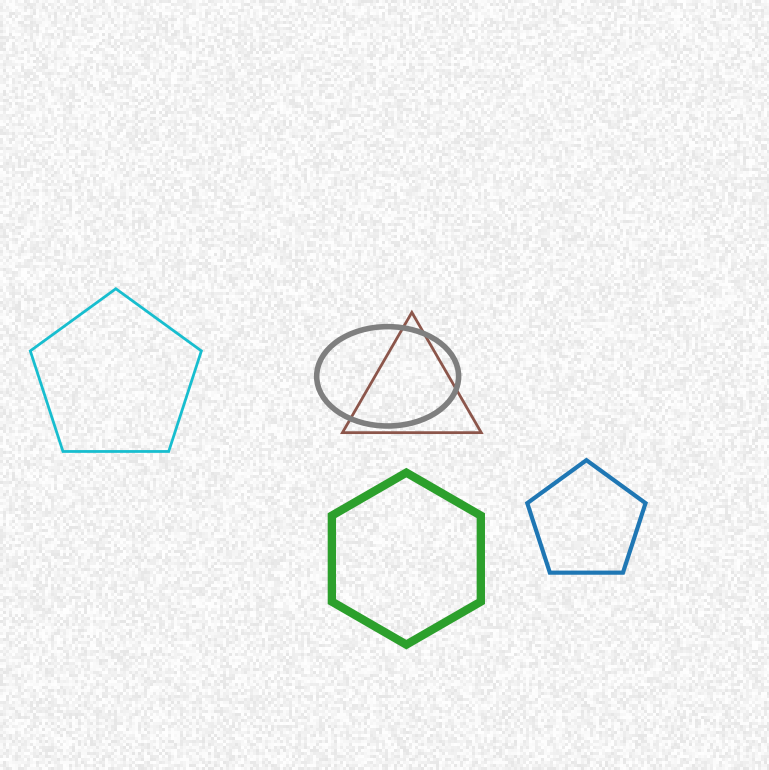[{"shape": "pentagon", "thickness": 1.5, "radius": 0.4, "center": [0.762, 0.322]}, {"shape": "hexagon", "thickness": 3, "radius": 0.56, "center": [0.528, 0.275]}, {"shape": "triangle", "thickness": 1, "radius": 0.52, "center": [0.535, 0.49]}, {"shape": "oval", "thickness": 2, "radius": 0.46, "center": [0.503, 0.511]}, {"shape": "pentagon", "thickness": 1, "radius": 0.58, "center": [0.15, 0.508]}]